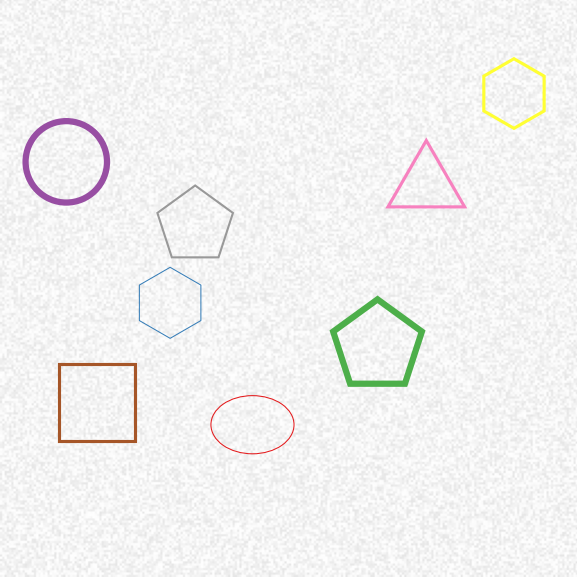[{"shape": "oval", "thickness": 0.5, "radius": 0.36, "center": [0.437, 0.264]}, {"shape": "hexagon", "thickness": 0.5, "radius": 0.31, "center": [0.295, 0.475]}, {"shape": "pentagon", "thickness": 3, "radius": 0.4, "center": [0.654, 0.4]}, {"shape": "circle", "thickness": 3, "radius": 0.35, "center": [0.115, 0.719]}, {"shape": "hexagon", "thickness": 1.5, "radius": 0.3, "center": [0.89, 0.837]}, {"shape": "square", "thickness": 1.5, "radius": 0.33, "center": [0.168, 0.302]}, {"shape": "triangle", "thickness": 1.5, "radius": 0.38, "center": [0.738, 0.679]}, {"shape": "pentagon", "thickness": 1, "radius": 0.34, "center": [0.338, 0.609]}]